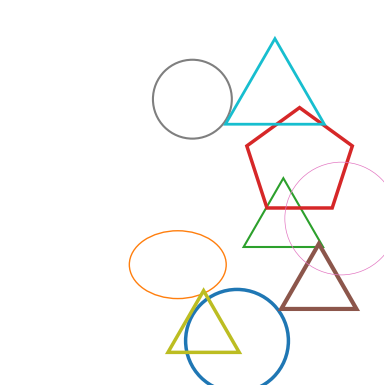[{"shape": "circle", "thickness": 2.5, "radius": 0.67, "center": [0.616, 0.115]}, {"shape": "oval", "thickness": 1, "radius": 0.63, "center": [0.462, 0.313]}, {"shape": "triangle", "thickness": 1.5, "radius": 0.6, "center": [0.736, 0.418]}, {"shape": "pentagon", "thickness": 2.5, "radius": 0.72, "center": [0.778, 0.576]}, {"shape": "triangle", "thickness": 3, "radius": 0.56, "center": [0.828, 0.254]}, {"shape": "circle", "thickness": 0.5, "radius": 0.73, "center": [0.886, 0.432]}, {"shape": "circle", "thickness": 1.5, "radius": 0.51, "center": [0.5, 0.742]}, {"shape": "triangle", "thickness": 2.5, "radius": 0.53, "center": [0.529, 0.138]}, {"shape": "triangle", "thickness": 2, "radius": 0.74, "center": [0.714, 0.751]}]